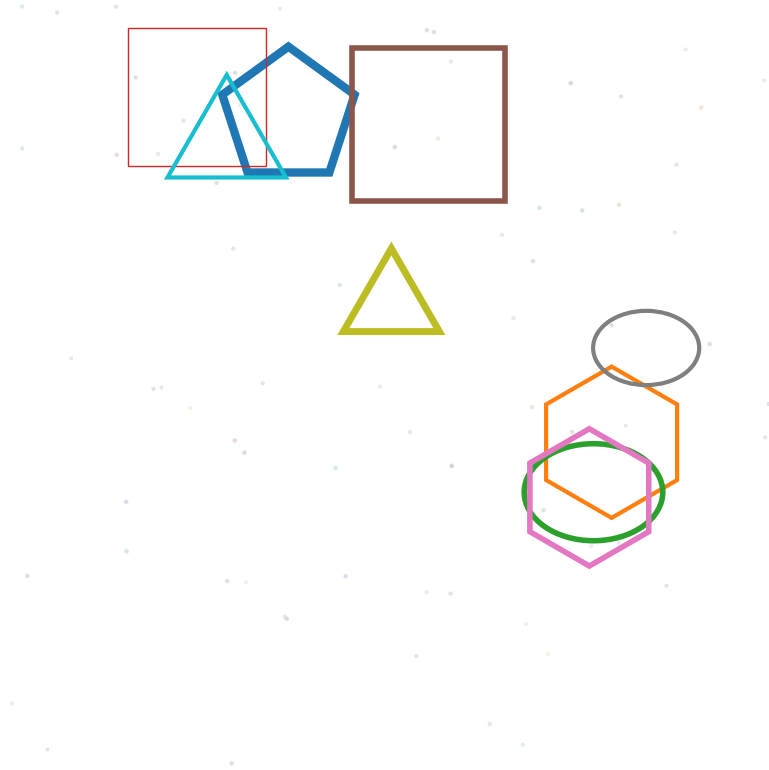[{"shape": "pentagon", "thickness": 3, "radius": 0.45, "center": [0.375, 0.849]}, {"shape": "hexagon", "thickness": 1.5, "radius": 0.49, "center": [0.794, 0.426]}, {"shape": "oval", "thickness": 2, "radius": 0.45, "center": [0.771, 0.361]}, {"shape": "square", "thickness": 0.5, "radius": 0.45, "center": [0.256, 0.875]}, {"shape": "square", "thickness": 2, "radius": 0.5, "center": [0.556, 0.839]}, {"shape": "hexagon", "thickness": 2, "radius": 0.45, "center": [0.765, 0.354]}, {"shape": "oval", "thickness": 1.5, "radius": 0.34, "center": [0.839, 0.548]}, {"shape": "triangle", "thickness": 2.5, "radius": 0.36, "center": [0.508, 0.605]}, {"shape": "triangle", "thickness": 1.5, "radius": 0.44, "center": [0.294, 0.814]}]